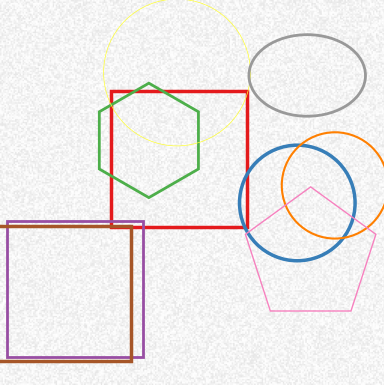[{"shape": "square", "thickness": 2.5, "radius": 0.88, "center": [0.466, 0.587]}, {"shape": "circle", "thickness": 2.5, "radius": 0.75, "center": [0.772, 0.473]}, {"shape": "hexagon", "thickness": 2, "radius": 0.74, "center": [0.387, 0.635]}, {"shape": "square", "thickness": 2, "radius": 0.89, "center": [0.196, 0.249]}, {"shape": "circle", "thickness": 1.5, "radius": 0.69, "center": [0.87, 0.518]}, {"shape": "circle", "thickness": 0.5, "radius": 0.95, "center": [0.46, 0.812]}, {"shape": "square", "thickness": 2.5, "radius": 0.88, "center": [0.164, 0.237]}, {"shape": "pentagon", "thickness": 1, "radius": 0.89, "center": [0.807, 0.336]}, {"shape": "oval", "thickness": 2, "radius": 0.76, "center": [0.798, 0.804]}]